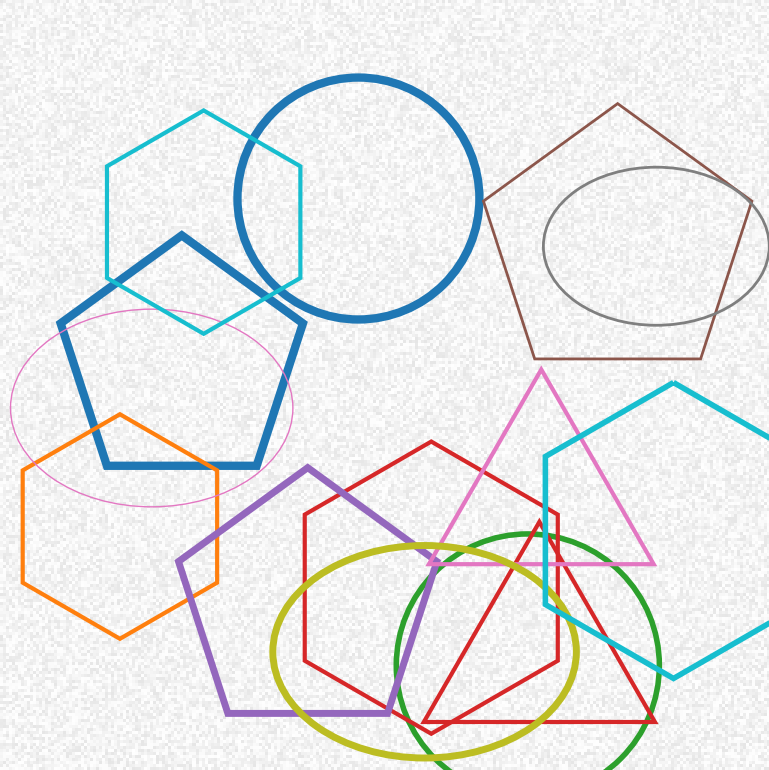[{"shape": "pentagon", "thickness": 3, "radius": 0.83, "center": [0.236, 0.529]}, {"shape": "circle", "thickness": 3, "radius": 0.79, "center": [0.466, 0.742]}, {"shape": "hexagon", "thickness": 1.5, "radius": 0.73, "center": [0.156, 0.316]}, {"shape": "circle", "thickness": 2, "radius": 0.85, "center": [0.685, 0.136]}, {"shape": "triangle", "thickness": 1.5, "radius": 0.87, "center": [0.7, 0.149]}, {"shape": "hexagon", "thickness": 1.5, "radius": 0.95, "center": [0.56, 0.237]}, {"shape": "pentagon", "thickness": 2.5, "radius": 0.88, "center": [0.4, 0.216]}, {"shape": "pentagon", "thickness": 1, "radius": 0.92, "center": [0.802, 0.682]}, {"shape": "triangle", "thickness": 1.5, "radius": 0.84, "center": [0.703, 0.352]}, {"shape": "oval", "thickness": 0.5, "radius": 0.92, "center": [0.197, 0.47]}, {"shape": "oval", "thickness": 1, "radius": 0.73, "center": [0.852, 0.68]}, {"shape": "oval", "thickness": 2.5, "radius": 0.99, "center": [0.551, 0.154]}, {"shape": "hexagon", "thickness": 2, "radius": 0.96, "center": [0.875, 0.311]}, {"shape": "hexagon", "thickness": 1.5, "radius": 0.73, "center": [0.265, 0.712]}]